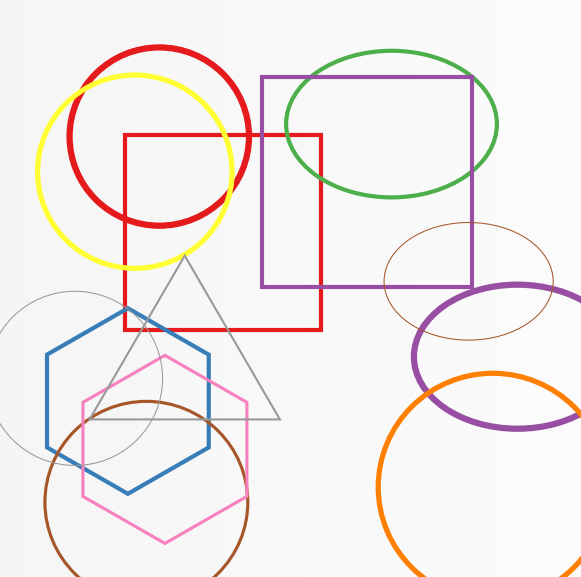[{"shape": "circle", "thickness": 3, "radius": 0.77, "center": [0.274, 0.763]}, {"shape": "square", "thickness": 2, "radius": 0.84, "center": [0.384, 0.597]}, {"shape": "hexagon", "thickness": 2, "radius": 0.8, "center": [0.22, 0.305]}, {"shape": "oval", "thickness": 2, "radius": 0.91, "center": [0.674, 0.784]}, {"shape": "square", "thickness": 2, "radius": 0.91, "center": [0.631, 0.684]}, {"shape": "oval", "thickness": 3, "radius": 0.89, "center": [0.89, 0.381]}, {"shape": "circle", "thickness": 2.5, "radius": 0.99, "center": [0.848, 0.156]}, {"shape": "circle", "thickness": 2.5, "radius": 0.84, "center": [0.232, 0.702]}, {"shape": "circle", "thickness": 1.5, "radius": 0.87, "center": [0.252, 0.13]}, {"shape": "oval", "thickness": 0.5, "radius": 0.73, "center": [0.806, 0.512]}, {"shape": "hexagon", "thickness": 1.5, "radius": 0.81, "center": [0.284, 0.221]}, {"shape": "circle", "thickness": 0.5, "radius": 0.75, "center": [0.129, 0.344]}, {"shape": "triangle", "thickness": 1, "radius": 0.95, "center": [0.318, 0.367]}]